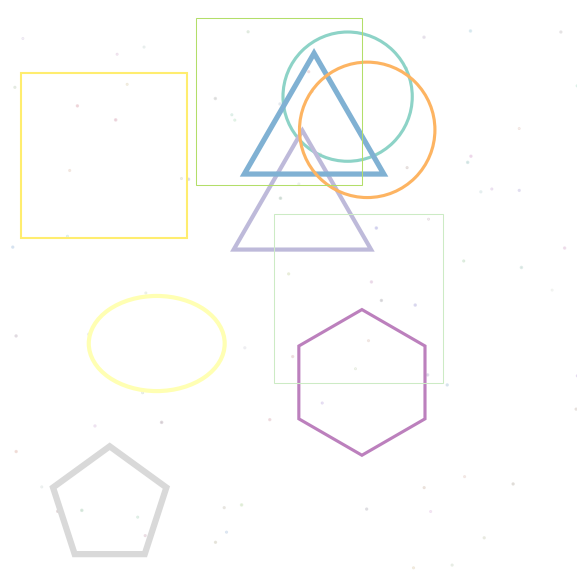[{"shape": "circle", "thickness": 1.5, "radius": 0.56, "center": [0.602, 0.832]}, {"shape": "oval", "thickness": 2, "radius": 0.59, "center": [0.271, 0.404]}, {"shape": "triangle", "thickness": 2, "radius": 0.69, "center": [0.524, 0.636]}, {"shape": "triangle", "thickness": 2.5, "radius": 0.7, "center": [0.544, 0.767]}, {"shape": "circle", "thickness": 1.5, "radius": 0.59, "center": [0.636, 0.774]}, {"shape": "square", "thickness": 0.5, "radius": 0.72, "center": [0.483, 0.824]}, {"shape": "pentagon", "thickness": 3, "radius": 0.52, "center": [0.19, 0.123]}, {"shape": "hexagon", "thickness": 1.5, "radius": 0.63, "center": [0.627, 0.337]}, {"shape": "square", "thickness": 0.5, "radius": 0.73, "center": [0.62, 0.482]}, {"shape": "square", "thickness": 1, "radius": 0.72, "center": [0.181, 0.73]}]